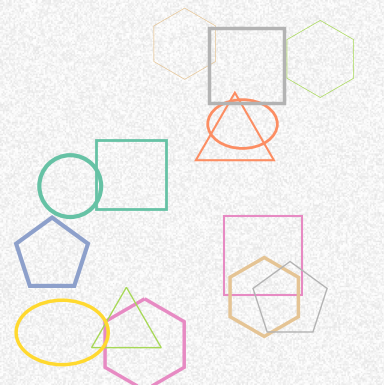[{"shape": "square", "thickness": 2, "radius": 0.45, "center": [0.339, 0.547]}, {"shape": "circle", "thickness": 3, "radius": 0.4, "center": [0.182, 0.517]}, {"shape": "triangle", "thickness": 1.5, "radius": 0.58, "center": [0.61, 0.642]}, {"shape": "oval", "thickness": 2, "radius": 0.45, "center": [0.63, 0.678]}, {"shape": "pentagon", "thickness": 3, "radius": 0.49, "center": [0.135, 0.337]}, {"shape": "square", "thickness": 1.5, "radius": 0.51, "center": [0.683, 0.336]}, {"shape": "hexagon", "thickness": 2.5, "radius": 0.59, "center": [0.376, 0.105]}, {"shape": "triangle", "thickness": 1, "radius": 0.52, "center": [0.328, 0.149]}, {"shape": "hexagon", "thickness": 0.5, "radius": 0.5, "center": [0.832, 0.847]}, {"shape": "oval", "thickness": 2.5, "radius": 0.6, "center": [0.162, 0.137]}, {"shape": "hexagon", "thickness": 0.5, "radius": 0.46, "center": [0.48, 0.886]}, {"shape": "hexagon", "thickness": 2.5, "radius": 0.51, "center": [0.686, 0.229]}, {"shape": "pentagon", "thickness": 1, "radius": 0.51, "center": [0.753, 0.22]}, {"shape": "square", "thickness": 2.5, "radius": 0.49, "center": [0.639, 0.829]}]